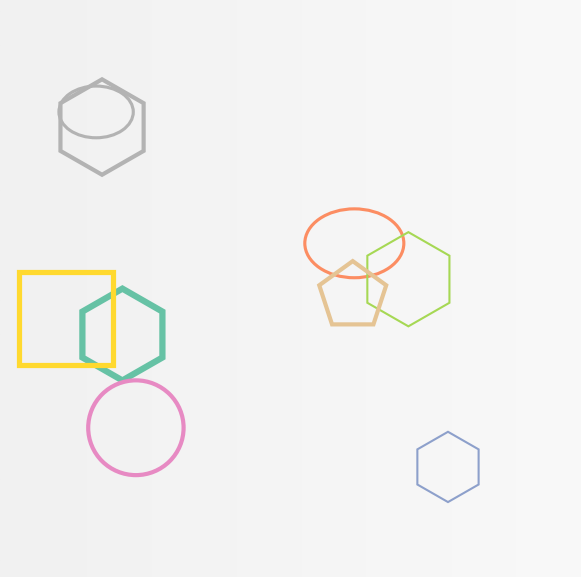[{"shape": "hexagon", "thickness": 3, "radius": 0.4, "center": [0.211, 0.42]}, {"shape": "oval", "thickness": 1.5, "radius": 0.43, "center": [0.61, 0.578]}, {"shape": "hexagon", "thickness": 1, "radius": 0.3, "center": [0.771, 0.191]}, {"shape": "circle", "thickness": 2, "radius": 0.41, "center": [0.234, 0.258]}, {"shape": "hexagon", "thickness": 1, "radius": 0.41, "center": [0.703, 0.516]}, {"shape": "square", "thickness": 2.5, "radius": 0.4, "center": [0.113, 0.447]}, {"shape": "pentagon", "thickness": 2, "radius": 0.3, "center": [0.607, 0.486]}, {"shape": "hexagon", "thickness": 2, "radius": 0.41, "center": [0.176, 0.779]}, {"shape": "oval", "thickness": 1.5, "radius": 0.32, "center": [0.165, 0.805]}]